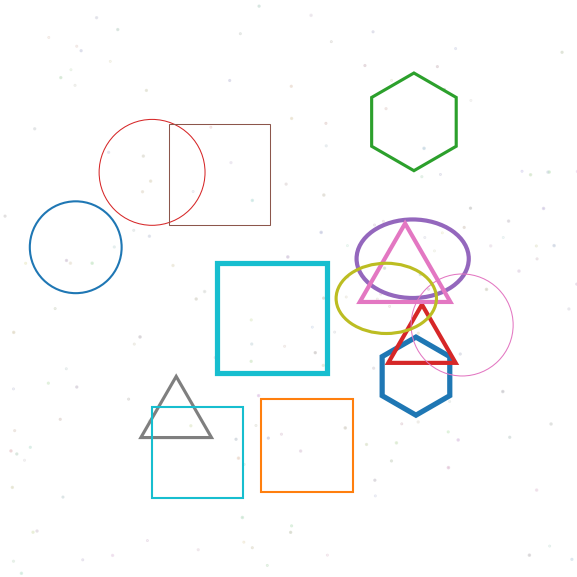[{"shape": "circle", "thickness": 1, "radius": 0.4, "center": [0.131, 0.571]}, {"shape": "hexagon", "thickness": 2.5, "radius": 0.34, "center": [0.72, 0.348]}, {"shape": "square", "thickness": 1, "radius": 0.4, "center": [0.532, 0.227]}, {"shape": "hexagon", "thickness": 1.5, "radius": 0.42, "center": [0.717, 0.788]}, {"shape": "triangle", "thickness": 2, "radius": 0.34, "center": [0.731, 0.404]}, {"shape": "circle", "thickness": 0.5, "radius": 0.46, "center": [0.263, 0.701]}, {"shape": "oval", "thickness": 2, "radius": 0.49, "center": [0.715, 0.551]}, {"shape": "square", "thickness": 0.5, "radius": 0.44, "center": [0.381, 0.698]}, {"shape": "circle", "thickness": 0.5, "radius": 0.44, "center": [0.8, 0.436]}, {"shape": "triangle", "thickness": 2, "radius": 0.45, "center": [0.701, 0.522]}, {"shape": "triangle", "thickness": 1.5, "radius": 0.35, "center": [0.305, 0.277]}, {"shape": "oval", "thickness": 1.5, "radius": 0.43, "center": [0.669, 0.482]}, {"shape": "square", "thickness": 2.5, "radius": 0.48, "center": [0.471, 0.449]}, {"shape": "square", "thickness": 1, "radius": 0.39, "center": [0.342, 0.216]}]